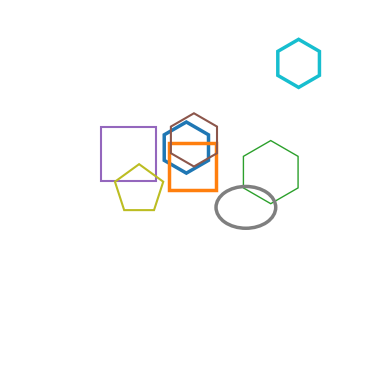[{"shape": "hexagon", "thickness": 2.5, "radius": 0.33, "center": [0.484, 0.617]}, {"shape": "square", "thickness": 2.5, "radius": 0.3, "center": [0.5, 0.568]}, {"shape": "hexagon", "thickness": 1, "radius": 0.41, "center": [0.703, 0.553]}, {"shape": "square", "thickness": 1.5, "radius": 0.35, "center": [0.334, 0.6]}, {"shape": "hexagon", "thickness": 1.5, "radius": 0.35, "center": [0.504, 0.637]}, {"shape": "oval", "thickness": 2.5, "radius": 0.39, "center": [0.639, 0.461]}, {"shape": "pentagon", "thickness": 1.5, "radius": 0.33, "center": [0.361, 0.508]}, {"shape": "hexagon", "thickness": 2.5, "radius": 0.31, "center": [0.776, 0.835]}]